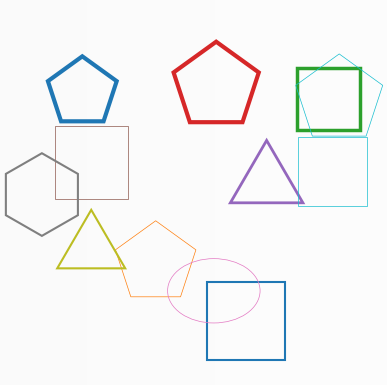[{"shape": "square", "thickness": 1.5, "radius": 0.5, "center": [0.635, 0.166]}, {"shape": "pentagon", "thickness": 3, "radius": 0.47, "center": [0.212, 0.76]}, {"shape": "pentagon", "thickness": 0.5, "radius": 0.55, "center": [0.402, 0.317]}, {"shape": "square", "thickness": 2.5, "radius": 0.4, "center": [0.847, 0.743]}, {"shape": "pentagon", "thickness": 3, "radius": 0.58, "center": [0.558, 0.776]}, {"shape": "triangle", "thickness": 2, "radius": 0.54, "center": [0.688, 0.527]}, {"shape": "square", "thickness": 0.5, "radius": 0.47, "center": [0.236, 0.579]}, {"shape": "oval", "thickness": 0.5, "radius": 0.6, "center": [0.552, 0.245]}, {"shape": "hexagon", "thickness": 1.5, "radius": 0.54, "center": [0.108, 0.495]}, {"shape": "triangle", "thickness": 1.5, "radius": 0.51, "center": [0.235, 0.354]}, {"shape": "pentagon", "thickness": 0.5, "radius": 0.59, "center": [0.875, 0.742]}, {"shape": "square", "thickness": 0.5, "radius": 0.45, "center": [0.858, 0.554]}]